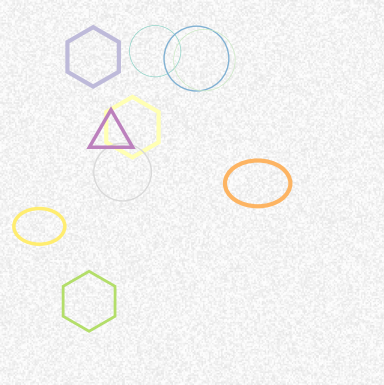[{"shape": "circle", "thickness": 0.5, "radius": 0.33, "center": [0.403, 0.867]}, {"shape": "hexagon", "thickness": 3, "radius": 0.39, "center": [0.344, 0.67]}, {"shape": "hexagon", "thickness": 3, "radius": 0.39, "center": [0.242, 0.852]}, {"shape": "circle", "thickness": 1, "radius": 0.42, "center": [0.51, 0.848]}, {"shape": "oval", "thickness": 3, "radius": 0.42, "center": [0.669, 0.524]}, {"shape": "hexagon", "thickness": 2, "radius": 0.39, "center": [0.231, 0.217]}, {"shape": "circle", "thickness": 1, "radius": 0.37, "center": [0.318, 0.553]}, {"shape": "triangle", "thickness": 2.5, "radius": 0.32, "center": [0.288, 0.65]}, {"shape": "circle", "thickness": 0.5, "radius": 0.4, "center": [0.531, 0.844]}, {"shape": "oval", "thickness": 2.5, "radius": 0.33, "center": [0.102, 0.412]}]